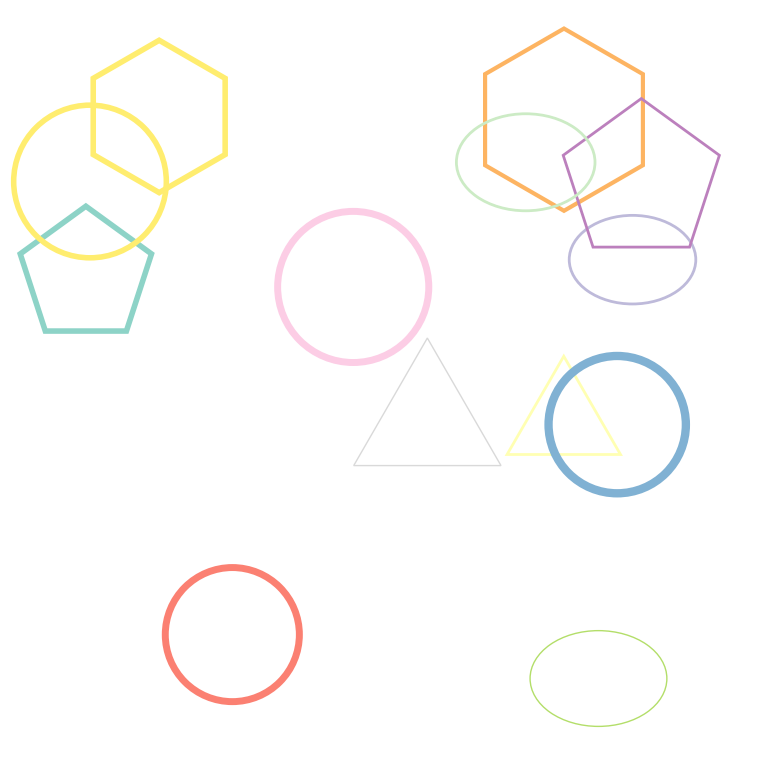[{"shape": "pentagon", "thickness": 2, "radius": 0.45, "center": [0.112, 0.643]}, {"shape": "triangle", "thickness": 1, "radius": 0.43, "center": [0.732, 0.452]}, {"shape": "oval", "thickness": 1, "radius": 0.41, "center": [0.821, 0.663]}, {"shape": "circle", "thickness": 2.5, "radius": 0.44, "center": [0.302, 0.176]}, {"shape": "circle", "thickness": 3, "radius": 0.45, "center": [0.802, 0.449]}, {"shape": "hexagon", "thickness": 1.5, "radius": 0.59, "center": [0.732, 0.845]}, {"shape": "oval", "thickness": 0.5, "radius": 0.44, "center": [0.777, 0.119]}, {"shape": "circle", "thickness": 2.5, "radius": 0.49, "center": [0.459, 0.627]}, {"shape": "triangle", "thickness": 0.5, "radius": 0.55, "center": [0.555, 0.451]}, {"shape": "pentagon", "thickness": 1, "radius": 0.53, "center": [0.833, 0.765]}, {"shape": "oval", "thickness": 1, "radius": 0.45, "center": [0.683, 0.789]}, {"shape": "hexagon", "thickness": 2, "radius": 0.49, "center": [0.207, 0.849]}, {"shape": "circle", "thickness": 2, "radius": 0.5, "center": [0.117, 0.764]}]